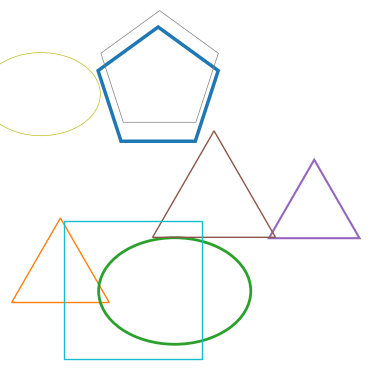[{"shape": "pentagon", "thickness": 2.5, "radius": 0.82, "center": [0.411, 0.766]}, {"shape": "triangle", "thickness": 1, "radius": 0.73, "center": [0.157, 0.287]}, {"shape": "oval", "thickness": 2, "radius": 0.99, "center": [0.454, 0.244]}, {"shape": "triangle", "thickness": 1.5, "radius": 0.68, "center": [0.816, 0.449]}, {"shape": "triangle", "thickness": 1, "radius": 0.92, "center": [0.556, 0.476]}, {"shape": "pentagon", "thickness": 0.5, "radius": 0.8, "center": [0.415, 0.812]}, {"shape": "oval", "thickness": 0.5, "radius": 0.77, "center": [0.106, 0.755]}, {"shape": "square", "thickness": 1, "radius": 0.9, "center": [0.345, 0.247]}]